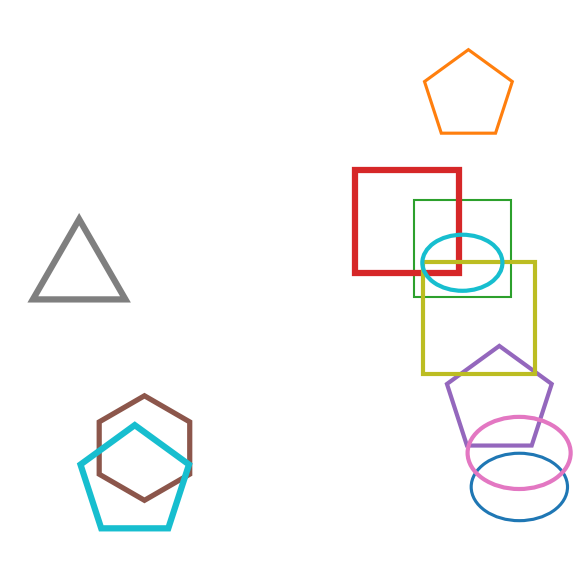[{"shape": "oval", "thickness": 1.5, "radius": 0.42, "center": [0.899, 0.156]}, {"shape": "pentagon", "thickness": 1.5, "radius": 0.4, "center": [0.811, 0.833]}, {"shape": "square", "thickness": 1, "radius": 0.42, "center": [0.801, 0.569]}, {"shape": "square", "thickness": 3, "radius": 0.45, "center": [0.705, 0.616]}, {"shape": "pentagon", "thickness": 2, "radius": 0.48, "center": [0.865, 0.305]}, {"shape": "hexagon", "thickness": 2.5, "radius": 0.45, "center": [0.25, 0.223]}, {"shape": "oval", "thickness": 2, "radius": 0.45, "center": [0.899, 0.215]}, {"shape": "triangle", "thickness": 3, "radius": 0.46, "center": [0.137, 0.527]}, {"shape": "square", "thickness": 2, "radius": 0.48, "center": [0.83, 0.449]}, {"shape": "oval", "thickness": 2, "radius": 0.35, "center": [0.801, 0.544]}, {"shape": "pentagon", "thickness": 3, "radius": 0.49, "center": [0.233, 0.164]}]